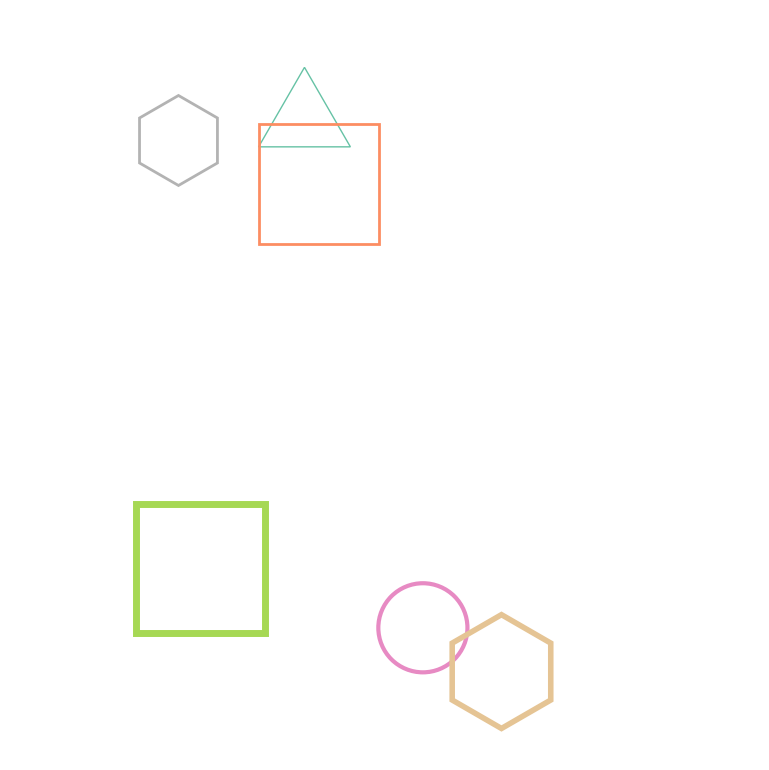[{"shape": "triangle", "thickness": 0.5, "radius": 0.34, "center": [0.395, 0.844]}, {"shape": "square", "thickness": 1, "radius": 0.39, "center": [0.414, 0.76]}, {"shape": "circle", "thickness": 1.5, "radius": 0.29, "center": [0.549, 0.185]}, {"shape": "square", "thickness": 2.5, "radius": 0.42, "center": [0.261, 0.262]}, {"shape": "hexagon", "thickness": 2, "radius": 0.37, "center": [0.651, 0.128]}, {"shape": "hexagon", "thickness": 1, "radius": 0.29, "center": [0.232, 0.818]}]